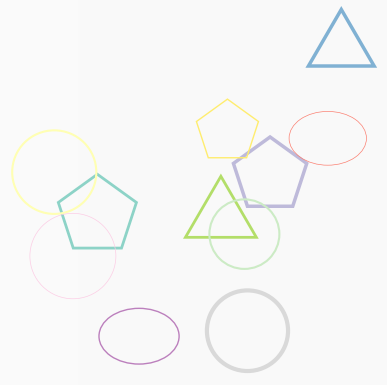[{"shape": "pentagon", "thickness": 2, "radius": 0.53, "center": [0.251, 0.441]}, {"shape": "circle", "thickness": 1.5, "radius": 0.54, "center": [0.14, 0.553]}, {"shape": "pentagon", "thickness": 2.5, "radius": 0.5, "center": [0.697, 0.545]}, {"shape": "oval", "thickness": 0.5, "radius": 0.5, "center": [0.846, 0.641]}, {"shape": "triangle", "thickness": 2.5, "radius": 0.49, "center": [0.881, 0.877]}, {"shape": "triangle", "thickness": 2, "radius": 0.53, "center": [0.57, 0.436]}, {"shape": "circle", "thickness": 0.5, "radius": 0.55, "center": [0.188, 0.335]}, {"shape": "circle", "thickness": 3, "radius": 0.52, "center": [0.639, 0.141]}, {"shape": "oval", "thickness": 1, "radius": 0.52, "center": [0.359, 0.127]}, {"shape": "circle", "thickness": 1.5, "radius": 0.45, "center": [0.631, 0.392]}, {"shape": "pentagon", "thickness": 1, "radius": 0.42, "center": [0.587, 0.658]}]